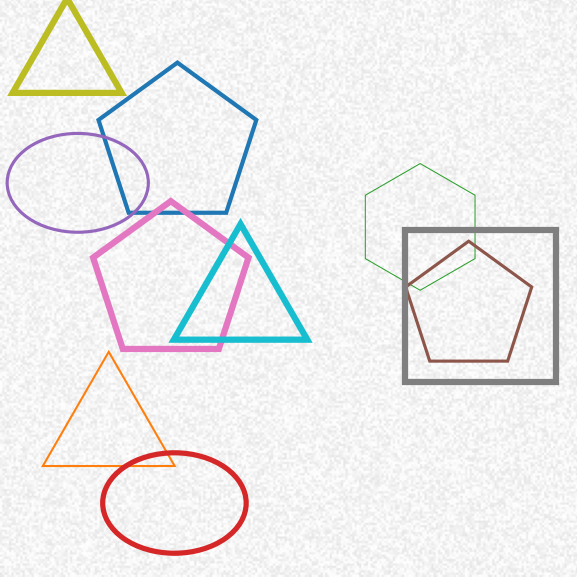[{"shape": "pentagon", "thickness": 2, "radius": 0.72, "center": [0.307, 0.747]}, {"shape": "triangle", "thickness": 1, "radius": 0.66, "center": [0.188, 0.258]}, {"shape": "hexagon", "thickness": 0.5, "radius": 0.55, "center": [0.728, 0.606]}, {"shape": "oval", "thickness": 2.5, "radius": 0.62, "center": [0.302, 0.128]}, {"shape": "oval", "thickness": 1.5, "radius": 0.61, "center": [0.135, 0.683]}, {"shape": "pentagon", "thickness": 1.5, "radius": 0.57, "center": [0.812, 0.467]}, {"shape": "pentagon", "thickness": 3, "radius": 0.71, "center": [0.296, 0.509]}, {"shape": "square", "thickness": 3, "radius": 0.66, "center": [0.832, 0.469]}, {"shape": "triangle", "thickness": 3, "radius": 0.55, "center": [0.116, 0.893]}, {"shape": "triangle", "thickness": 3, "radius": 0.67, "center": [0.417, 0.478]}]